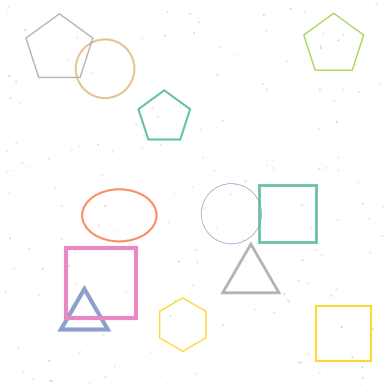[{"shape": "pentagon", "thickness": 1.5, "radius": 0.35, "center": [0.427, 0.695]}, {"shape": "square", "thickness": 2, "radius": 0.37, "center": [0.747, 0.446]}, {"shape": "oval", "thickness": 1.5, "radius": 0.48, "center": [0.31, 0.441]}, {"shape": "circle", "thickness": 0.5, "radius": 0.39, "center": [0.601, 0.445]}, {"shape": "triangle", "thickness": 3, "radius": 0.35, "center": [0.219, 0.179]}, {"shape": "square", "thickness": 3, "radius": 0.45, "center": [0.262, 0.265]}, {"shape": "pentagon", "thickness": 1, "radius": 0.41, "center": [0.867, 0.884]}, {"shape": "hexagon", "thickness": 1, "radius": 0.35, "center": [0.475, 0.157]}, {"shape": "square", "thickness": 1.5, "radius": 0.35, "center": [0.892, 0.134]}, {"shape": "circle", "thickness": 1.5, "radius": 0.38, "center": [0.273, 0.821]}, {"shape": "triangle", "thickness": 2, "radius": 0.42, "center": [0.652, 0.282]}, {"shape": "pentagon", "thickness": 1, "radius": 0.46, "center": [0.154, 0.873]}]